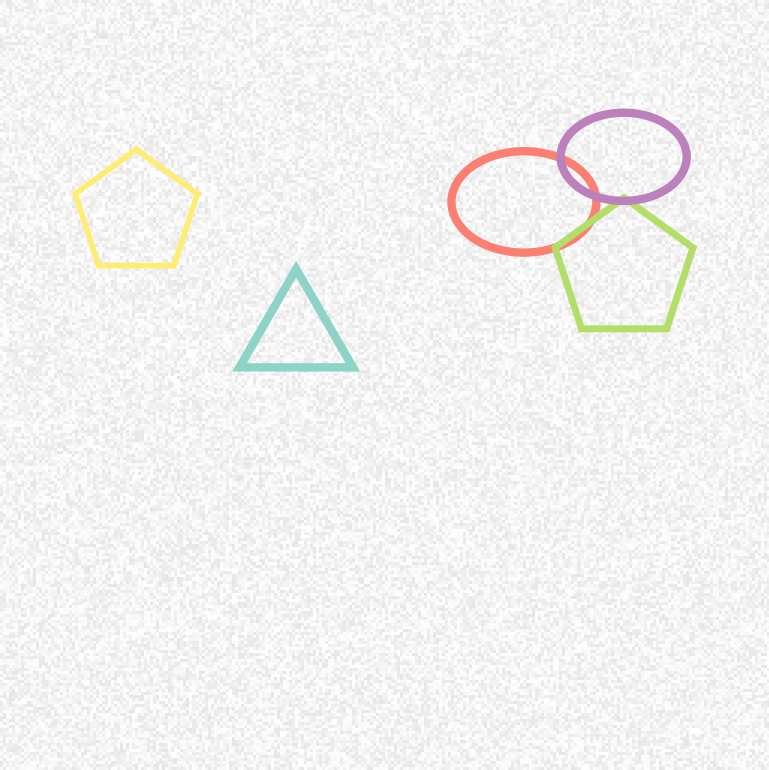[{"shape": "triangle", "thickness": 3, "radius": 0.43, "center": [0.385, 0.565]}, {"shape": "oval", "thickness": 3, "radius": 0.47, "center": [0.68, 0.738]}, {"shape": "pentagon", "thickness": 2.5, "radius": 0.47, "center": [0.811, 0.649]}, {"shape": "oval", "thickness": 3, "radius": 0.41, "center": [0.81, 0.796]}, {"shape": "pentagon", "thickness": 2, "radius": 0.42, "center": [0.177, 0.723]}]